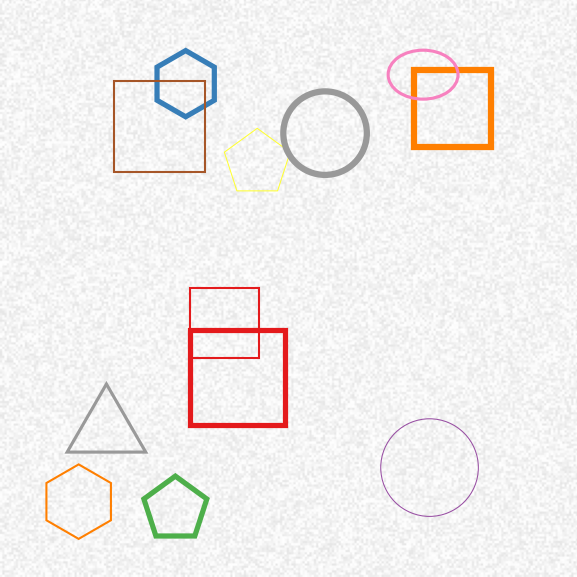[{"shape": "square", "thickness": 1, "radius": 0.3, "center": [0.389, 0.44]}, {"shape": "square", "thickness": 2.5, "radius": 0.41, "center": [0.411, 0.346]}, {"shape": "hexagon", "thickness": 2.5, "radius": 0.29, "center": [0.322, 0.854]}, {"shape": "pentagon", "thickness": 2.5, "radius": 0.29, "center": [0.304, 0.117]}, {"shape": "circle", "thickness": 0.5, "radius": 0.42, "center": [0.744, 0.189]}, {"shape": "square", "thickness": 3, "radius": 0.33, "center": [0.784, 0.812]}, {"shape": "hexagon", "thickness": 1, "radius": 0.32, "center": [0.136, 0.13]}, {"shape": "pentagon", "thickness": 0.5, "radius": 0.3, "center": [0.445, 0.717]}, {"shape": "square", "thickness": 1, "radius": 0.4, "center": [0.277, 0.78]}, {"shape": "oval", "thickness": 1.5, "radius": 0.3, "center": [0.733, 0.87]}, {"shape": "circle", "thickness": 3, "radius": 0.36, "center": [0.563, 0.769]}, {"shape": "triangle", "thickness": 1.5, "radius": 0.39, "center": [0.184, 0.256]}]